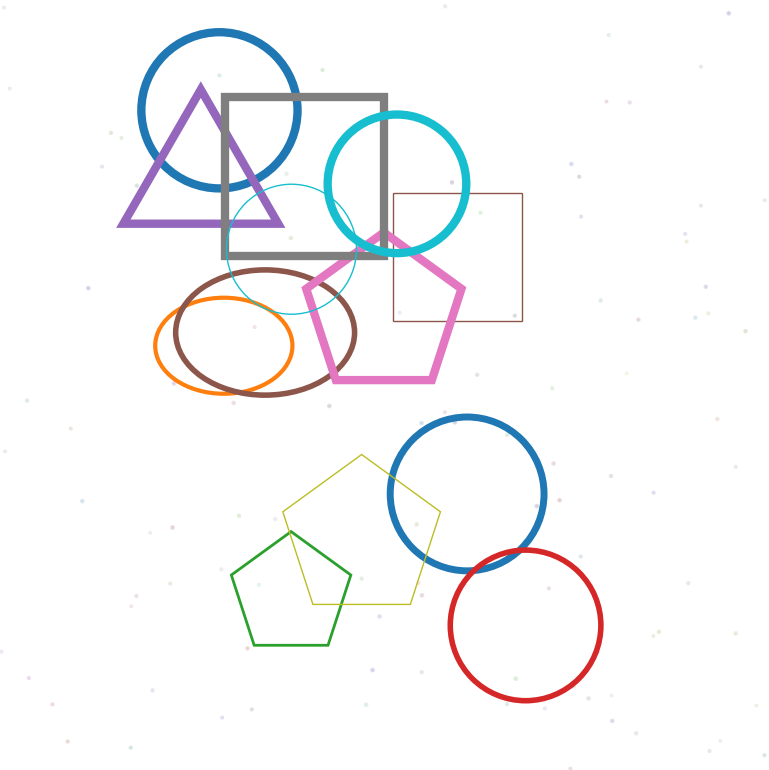[{"shape": "circle", "thickness": 2.5, "radius": 0.5, "center": [0.607, 0.359]}, {"shape": "circle", "thickness": 3, "radius": 0.51, "center": [0.285, 0.857]}, {"shape": "oval", "thickness": 1.5, "radius": 0.45, "center": [0.291, 0.551]}, {"shape": "pentagon", "thickness": 1, "radius": 0.41, "center": [0.378, 0.228]}, {"shape": "circle", "thickness": 2, "radius": 0.49, "center": [0.683, 0.188]}, {"shape": "triangle", "thickness": 3, "radius": 0.58, "center": [0.261, 0.768]}, {"shape": "oval", "thickness": 2, "radius": 0.58, "center": [0.344, 0.568]}, {"shape": "square", "thickness": 0.5, "radius": 0.42, "center": [0.594, 0.667]}, {"shape": "pentagon", "thickness": 3, "radius": 0.53, "center": [0.498, 0.592]}, {"shape": "square", "thickness": 3, "radius": 0.52, "center": [0.395, 0.771]}, {"shape": "pentagon", "thickness": 0.5, "radius": 0.54, "center": [0.47, 0.302]}, {"shape": "circle", "thickness": 0.5, "radius": 0.42, "center": [0.379, 0.676]}, {"shape": "circle", "thickness": 3, "radius": 0.45, "center": [0.516, 0.761]}]